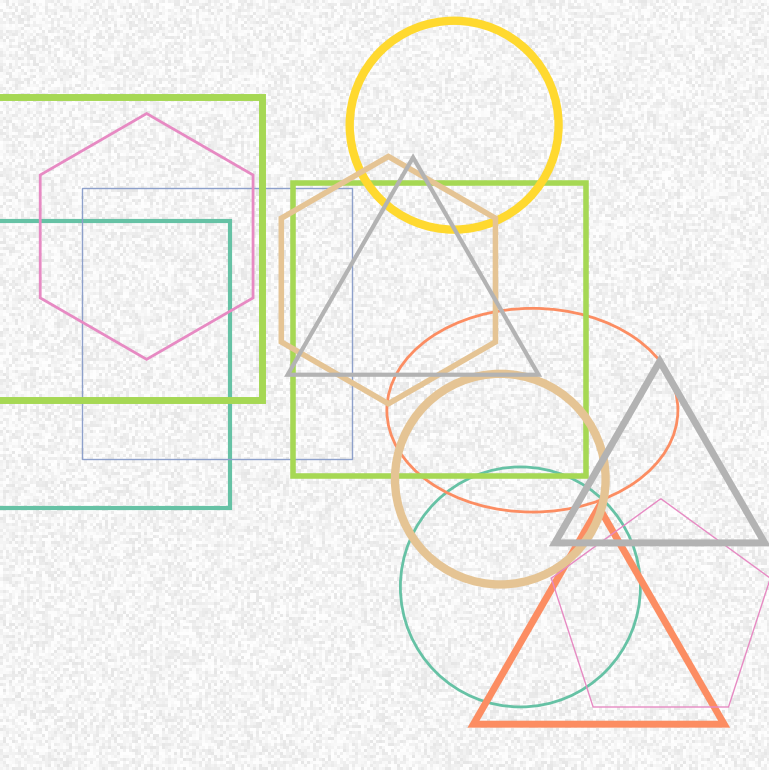[{"shape": "square", "thickness": 1.5, "radius": 0.93, "center": [0.111, 0.527]}, {"shape": "circle", "thickness": 1, "radius": 0.78, "center": [0.676, 0.238]}, {"shape": "oval", "thickness": 1, "radius": 0.94, "center": [0.691, 0.467]}, {"shape": "triangle", "thickness": 2.5, "radius": 0.94, "center": [0.778, 0.153]}, {"shape": "square", "thickness": 0.5, "radius": 0.88, "center": [0.282, 0.58]}, {"shape": "pentagon", "thickness": 0.5, "radius": 0.75, "center": [0.858, 0.203]}, {"shape": "hexagon", "thickness": 1, "radius": 0.8, "center": [0.19, 0.693]}, {"shape": "square", "thickness": 2.5, "radius": 0.98, "center": [0.143, 0.678]}, {"shape": "square", "thickness": 2, "radius": 0.95, "center": [0.571, 0.572]}, {"shape": "circle", "thickness": 3, "radius": 0.68, "center": [0.59, 0.837]}, {"shape": "hexagon", "thickness": 2, "radius": 0.8, "center": [0.504, 0.636]}, {"shape": "circle", "thickness": 3, "radius": 0.68, "center": [0.65, 0.378]}, {"shape": "triangle", "thickness": 2.5, "radius": 0.79, "center": [0.857, 0.374]}, {"shape": "triangle", "thickness": 1.5, "radius": 0.94, "center": [0.536, 0.607]}]